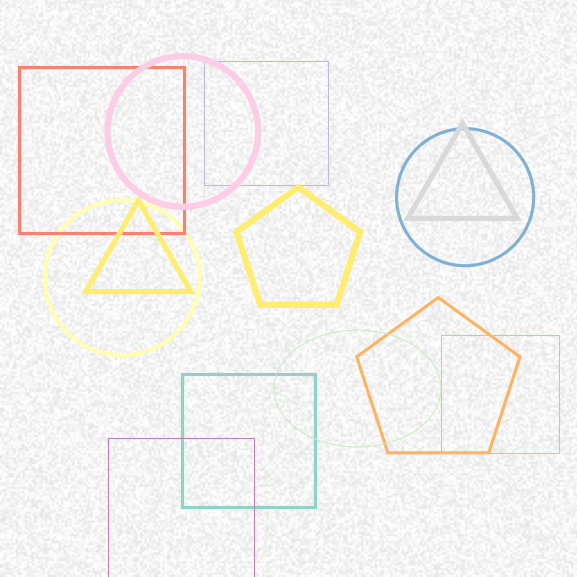[{"shape": "square", "thickness": 1.5, "radius": 0.58, "center": [0.431, 0.236]}, {"shape": "circle", "thickness": 2, "radius": 0.67, "center": [0.212, 0.518]}, {"shape": "square", "thickness": 0.5, "radius": 0.54, "center": [0.461, 0.786]}, {"shape": "square", "thickness": 1.5, "radius": 0.72, "center": [0.176, 0.74]}, {"shape": "circle", "thickness": 1.5, "radius": 0.59, "center": [0.805, 0.658]}, {"shape": "pentagon", "thickness": 1.5, "radius": 0.74, "center": [0.759, 0.335]}, {"shape": "square", "thickness": 0.5, "radius": 0.51, "center": [0.865, 0.317]}, {"shape": "circle", "thickness": 3, "radius": 0.65, "center": [0.317, 0.771]}, {"shape": "triangle", "thickness": 2.5, "radius": 0.55, "center": [0.801, 0.676]}, {"shape": "square", "thickness": 0.5, "radius": 0.63, "center": [0.314, 0.115]}, {"shape": "oval", "thickness": 0.5, "radius": 0.72, "center": [0.619, 0.326]}, {"shape": "triangle", "thickness": 2.5, "radius": 0.53, "center": [0.24, 0.547]}, {"shape": "pentagon", "thickness": 3, "radius": 0.56, "center": [0.517, 0.563]}]